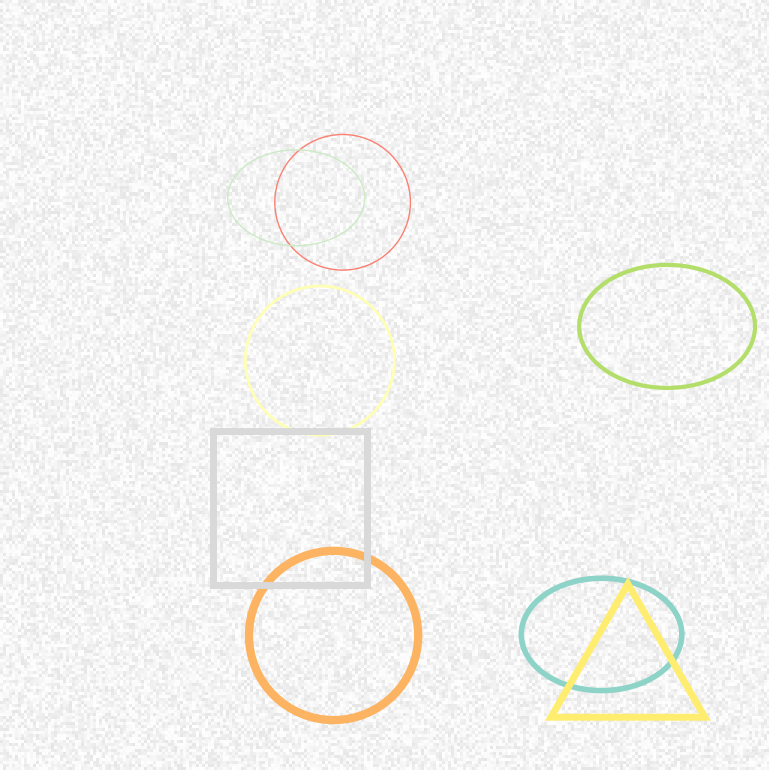[{"shape": "oval", "thickness": 2, "radius": 0.52, "center": [0.781, 0.176]}, {"shape": "circle", "thickness": 1, "radius": 0.48, "center": [0.415, 0.532]}, {"shape": "circle", "thickness": 0.5, "radius": 0.44, "center": [0.445, 0.737]}, {"shape": "circle", "thickness": 3, "radius": 0.55, "center": [0.433, 0.175]}, {"shape": "oval", "thickness": 1.5, "radius": 0.57, "center": [0.866, 0.576]}, {"shape": "square", "thickness": 2.5, "radius": 0.5, "center": [0.376, 0.341]}, {"shape": "oval", "thickness": 0.5, "radius": 0.44, "center": [0.385, 0.743]}, {"shape": "triangle", "thickness": 2.5, "radius": 0.58, "center": [0.815, 0.126]}]